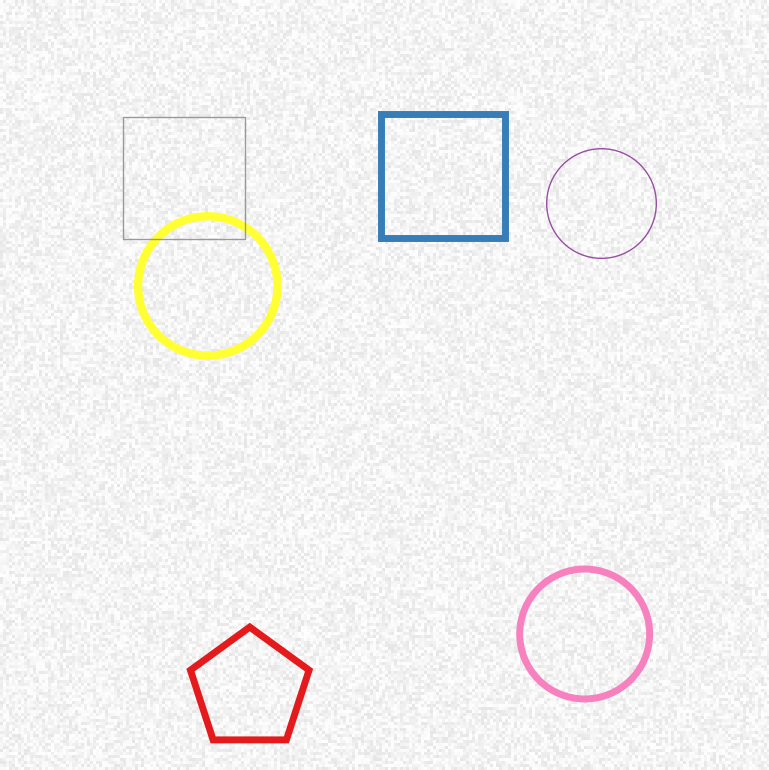[{"shape": "pentagon", "thickness": 2.5, "radius": 0.4, "center": [0.324, 0.105]}, {"shape": "square", "thickness": 2.5, "radius": 0.4, "center": [0.576, 0.772]}, {"shape": "circle", "thickness": 0.5, "radius": 0.36, "center": [0.781, 0.736]}, {"shape": "circle", "thickness": 3, "radius": 0.45, "center": [0.27, 0.629]}, {"shape": "circle", "thickness": 2.5, "radius": 0.42, "center": [0.759, 0.177]}, {"shape": "square", "thickness": 0.5, "radius": 0.4, "center": [0.239, 0.769]}]